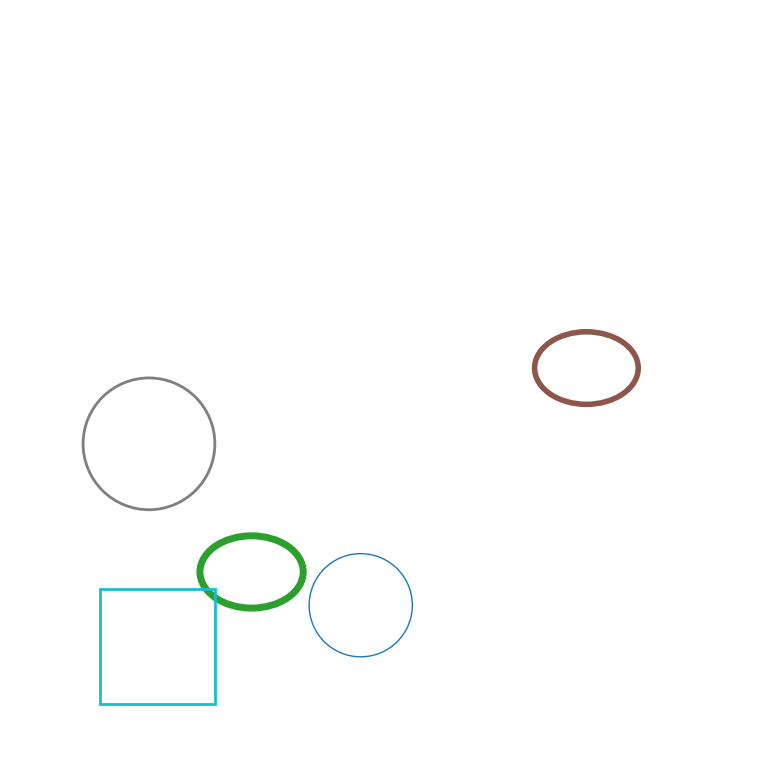[{"shape": "circle", "thickness": 0.5, "radius": 0.34, "center": [0.468, 0.214]}, {"shape": "oval", "thickness": 2.5, "radius": 0.34, "center": [0.327, 0.257]}, {"shape": "oval", "thickness": 2, "radius": 0.34, "center": [0.762, 0.522]}, {"shape": "circle", "thickness": 1, "radius": 0.43, "center": [0.193, 0.424]}, {"shape": "square", "thickness": 1, "radius": 0.37, "center": [0.205, 0.161]}]